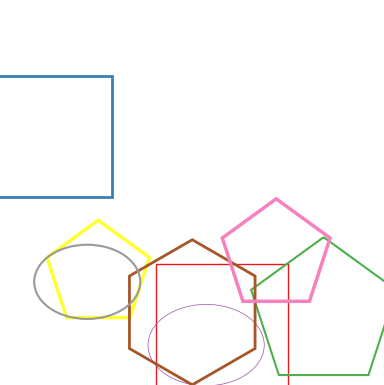[{"shape": "square", "thickness": 1, "radius": 0.86, "center": [0.576, 0.144]}, {"shape": "square", "thickness": 2, "radius": 0.78, "center": [0.134, 0.646]}, {"shape": "pentagon", "thickness": 1.5, "radius": 0.99, "center": [0.841, 0.186]}, {"shape": "oval", "thickness": 0.5, "radius": 0.75, "center": [0.535, 0.104]}, {"shape": "pentagon", "thickness": 2.5, "radius": 0.7, "center": [0.255, 0.288]}, {"shape": "hexagon", "thickness": 2, "radius": 0.94, "center": [0.499, 0.189]}, {"shape": "pentagon", "thickness": 2.5, "radius": 0.74, "center": [0.717, 0.336]}, {"shape": "oval", "thickness": 1.5, "radius": 0.69, "center": [0.227, 0.268]}]